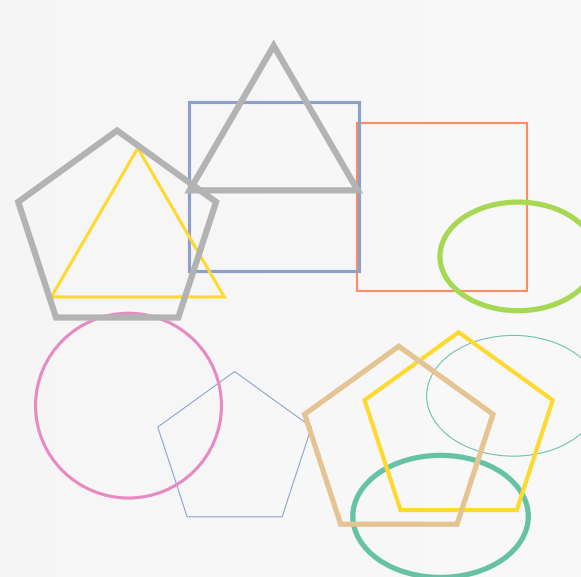[{"shape": "oval", "thickness": 2.5, "radius": 0.75, "center": [0.758, 0.105]}, {"shape": "oval", "thickness": 0.5, "radius": 0.75, "center": [0.883, 0.314]}, {"shape": "square", "thickness": 1, "radius": 0.73, "center": [0.76, 0.641]}, {"shape": "square", "thickness": 1.5, "radius": 0.73, "center": [0.471, 0.676]}, {"shape": "pentagon", "thickness": 0.5, "radius": 0.7, "center": [0.404, 0.217]}, {"shape": "circle", "thickness": 1.5, "radius": 0.8, "center": [0.221, 0.297]}, {"shape": "oval", "thickness": 2.5, "radius": 0.67, "center": [0.891, 0.555]}, {"shape": "pentagon", "thickness": 2, "radius": 0.85, "center": [0.789, 0.254]}, {"shape": "triangle", "thickness": 1.5, "radius": 0.86, "center": [0.237, 0.571]}, {"shape": "pentagon", "thickness": 2.5, "radius": 0.85, "center": [0.686, 0.229]}, {"shape": "triangle", "thickness": 3, "radius": 0.83, "center": [0.471, 0.753]}, {"shape": "pentagon", "thickness": 3, "radius": 0.89, "center": [0.202, 0.594]}]